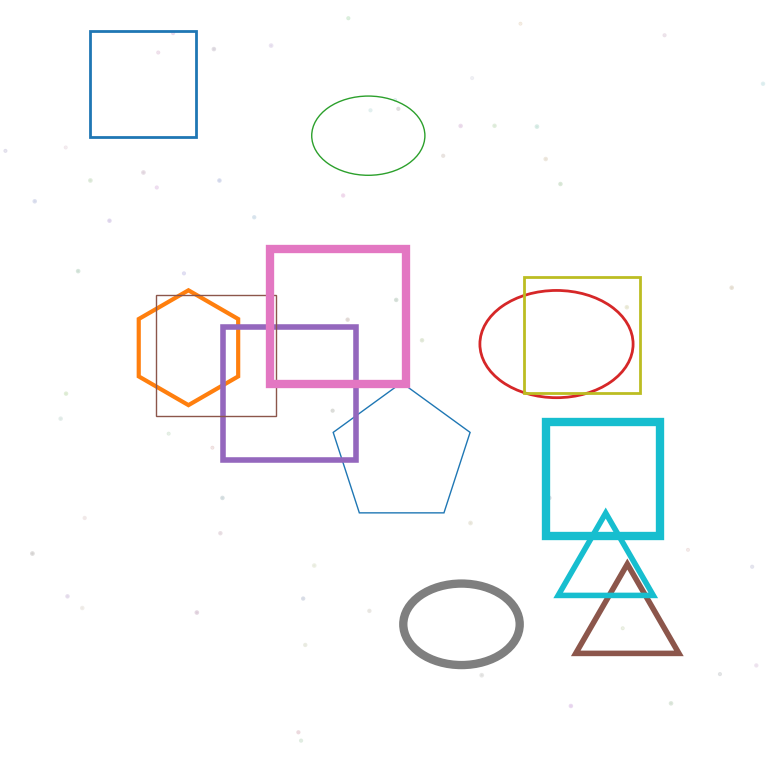[{"shape": "square", "thickness": 1, "radius": 0.34, "center": [0.185, 0.891]}, {"shape": "pentagon", "thickness": 0.5, "radius": 0.47, "center": [0.522, 0.41]}, {"shape": "hexagon", "thickness": 1.5, "radius": 0.37, "center": [0.245, 0.548]}, {"shape": "oval", "thickness": 0.5, "radius": 0.37, "center": [0.478, 0.824]}, {"shape": "oval", "thickness": 1, "radius": 0.5, "center": [0.723, 0.553]}, {"shape": "square", "thickness": 2, "radius": 0.43, "center": [0.376, 0.489]}, {"shape": "square", "thickness": 0.5, "radius": 0.39, "center": [0.281, 0.538]}, {"shape": "triangle", "thickness": 2, "radius": 0.39, "center": [0.815, 0.19]}, {"shape": "square", "thickness": 3, "radius": 0.44, "center": [0.439, 0.589]}, {"shape": "oval", "thickness": 3, "radius": 0.38, "center": [0.599, 0.189]}, {"shape": "square", "thickness": 1, "radius": 0.38, "center": [0.756, 0.565]}, {"shape": "triangle", "thickness": 2, "radius": 0.36, "center": [0.787, 0.262]}, {"shape": "square", "thickness": 3, "radius": 0.37, "center": [0.783, 0.378]}]